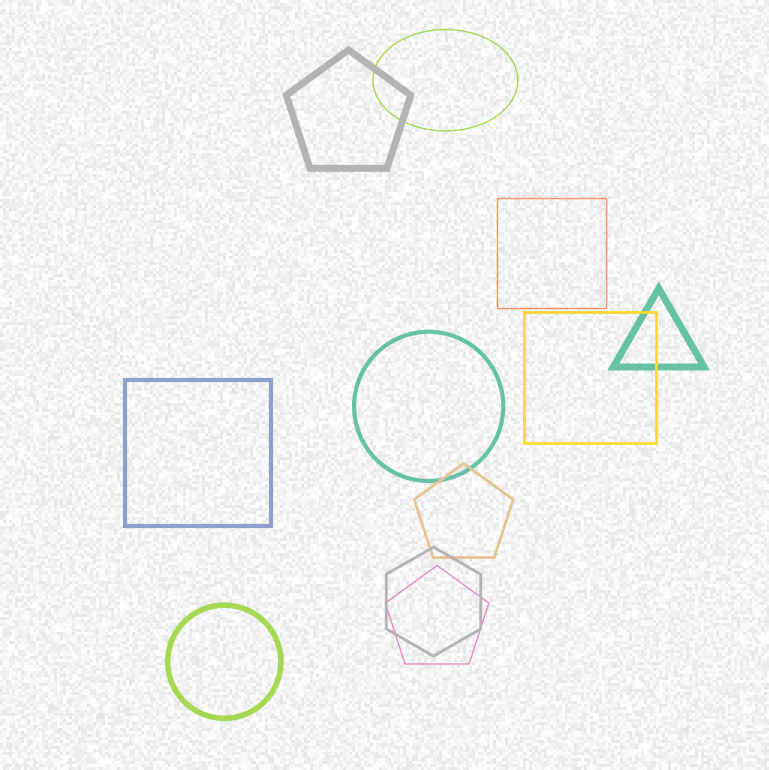[{"shape": "triangle", "thickness": 2.5, "radius": 0.34, "center": [0.855, 0.557]}, {"shape": "circle", "thickness": 1.5, "radius": 0.48, "center": [0.557, 0.472]}, {"shape": "square", "thickness": 0.5, "radius": 0.36, "center": [0.716, 0.671]}, {"shape": "square", "thickness": 1.5, "radius": 0.47, "center": [0.257, 0.412]}, {"shape": "pentagon", "thickness": 0.5, "radius": 0.35, "center": [0.568, 0.195]}, {"shape": "oval", "thickness": 0.5, "radius": 0.47, "center": [0.578, 0.896]}, {"shape": "circle", "thickness": 2, "radius": 0.37, "center": [0.291, 0.141]}, {"shape": "square", "thickness": 1, "radius": 0.43, "center": [0.766, 0.51]}, {"shape": "pentagon", "thickness": 1, "radius": 0.34, "center": [0.602, 0.33]}, {"shape": "hexagon", "thickness": 1, "radius": 0.35, "center": [0.563, 0.219]}, {"shape": "pentagon", "thickness": 2.5, "radius": 0.43, "center": [0.453, 0.85]}]